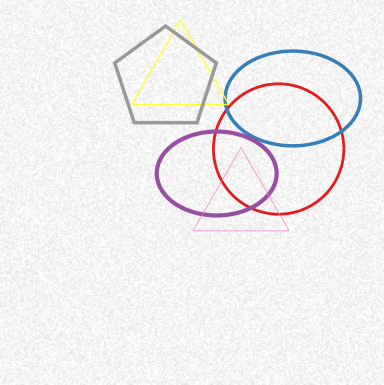[{"shape": "circle", "thickness": 2, "radius": 0.85, "center": [0.724, 0.613]}, {"shape": "oval", "thickness": 2.5, "radius": 0.88, "center": [0.761, 0.744]}, {"shape": "oval", "thickness": 3, "radius": 0.78, "center": [0.563, 0.549]}, {"shape": "triangle", "thickness": 1, "radius": 0.73, "center": [0.469, 0.801]}, {"shape": "triangle", "thickness": 0.5, "radius": 0.72, "center": [0.626, 0.473]}, {"shape": "pentagon", "thickness": 2.5, "radius": 0.69, "center": [0.43, 0.794]}]